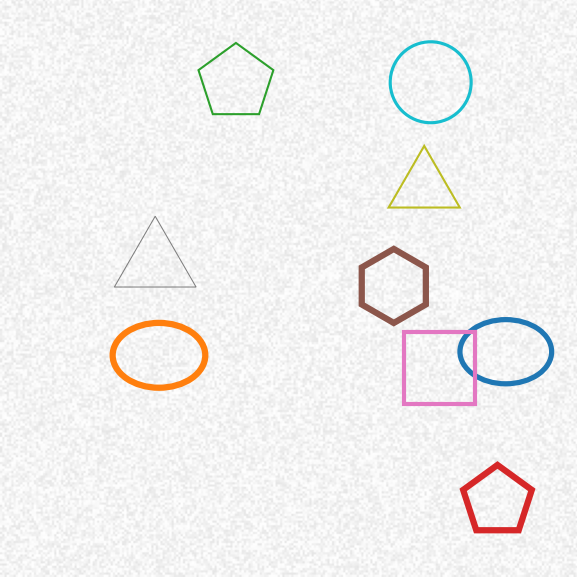[{"shape": "oval", "thickness": 2.5, "radius": 0.4, "center": [0.876, 0.39]}, {"shape": "oval", "thickness": 3, "radius": 0.4, "center": [0.275, 0.384]}, {"shape": "pentagon", "thickness": 1, "radius": 0.34, "center": [0.409, 0.857]}, {"shape": "pentagon", "thickness": 3, "radius": 0.31, "center": [0.861, 0.132]}, {"shape": "hexagon", "thickness": 3, "radius": 0.32, "center": [0.682, 0.504]}, {"shape": "square", "thickness": 2, "radius": 0.31, "center": [0.761, 0.362]}, {"shape": "triangle", "thickness": 0.5, "radius": 0.41, "center": [0.269, 0.543]}, {"shape": "triangle", "thickness": 1, "radius": 0.36, "center": [0.735, 0.675]}, {"shape": "circle", "thickness": 1.5, "radius": 0.35, "center": [0.746, 0.857]}]